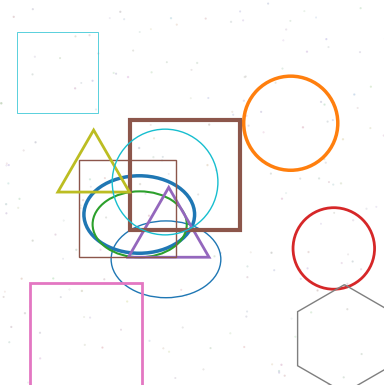[{"shape": "oval", "thickness": 1, "radius": 0.71, "center": [0.431, 0.326]}, {"shape": "oval", "thickness": 2.5, "radius": 0.72, "center": [0.362, 0.443]}, {"shape": "circle", "thickness": 2.5, "radius": 0.61, "center": [0.755, 0.68]}, {"shape": "oval", "thickness": 1.5, "radius": 0.61, "center": [0.363, 0.417]}, {"shape": "circle", "thickness": 2, "radius": 0.53, "center": [0.867, 0.355]}, {"shape": "triangle", "thickness": 2, "radius": 0.6, "center": [0.438, 0.392]}, {"shape": "square", "thickness": 3, "radius": 0.71, "center": [0.48, 0.545]}, {"shape": "square", "thickness": 1, "radius": 0.63, "center": [0.33, 0.458]}, {"shape": "square", "thickness": 2, "radius": 0.73, "center": [0.223, 0.119]}, {"shape": "hexagon", "thickness": 1, "radius": 0.7, "center": [0.895, 0.12]}, {"shape": "triangle", "thickness": 2, "radius": 0.54, "center": [0.243, 0.555]}, {"shape": "square", "thickness": 0.5, "radius": 0.52, "center": [0.15, 0.812]}, {"shape": "circle", "thickness": 1, "radius": 0.69, "center": [0.429, 0.527]}]